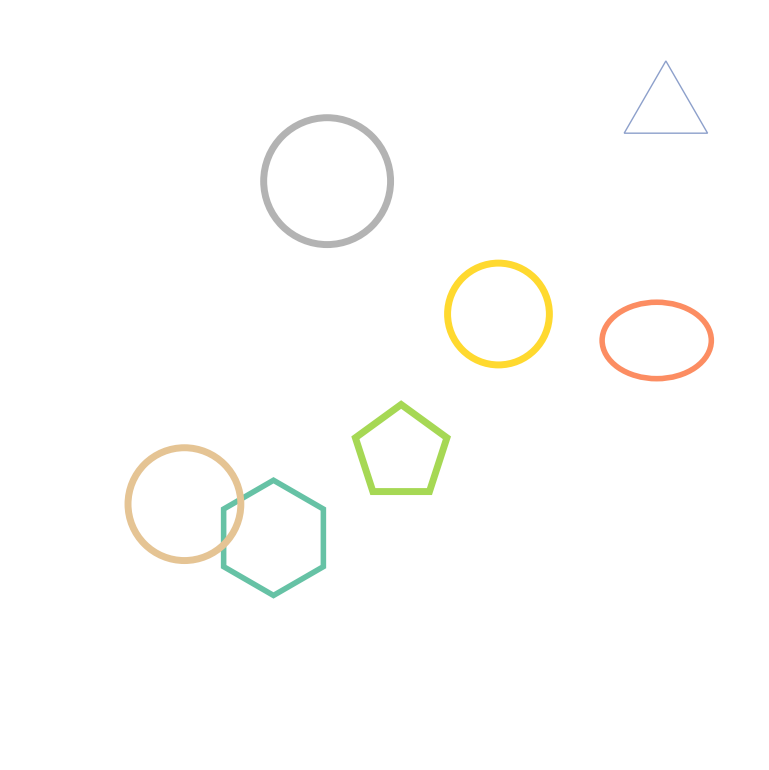[{"shape": "hexagon", "thickness": 2, "radius": 0.37, "center": [0.355, 0.301]}, {"shape": "oval", "thickness": 2, "radius": 0.35, "center": [0.853, 0.558]}, {"shape": "triangle", "thickness": 0.5, "radius": 0.31, "center": [0.865, 0.858]}, {"shape": "pentagon", "thickness": 2.5, "radius": 0.31, "center": [0.521, 0.412]}, {"shape": "circle", "thickness": 2.5, "radius": 0.33, "center": [0.647, 0.592]}, {"shape": "circle", "thickness": 2.5, "radius": 0.37, "center": [0.24, 0.345]}, {"shape": "circle", "thickness": 2.5, "radius": 0.41, "center": [0.425, 0.765]}]